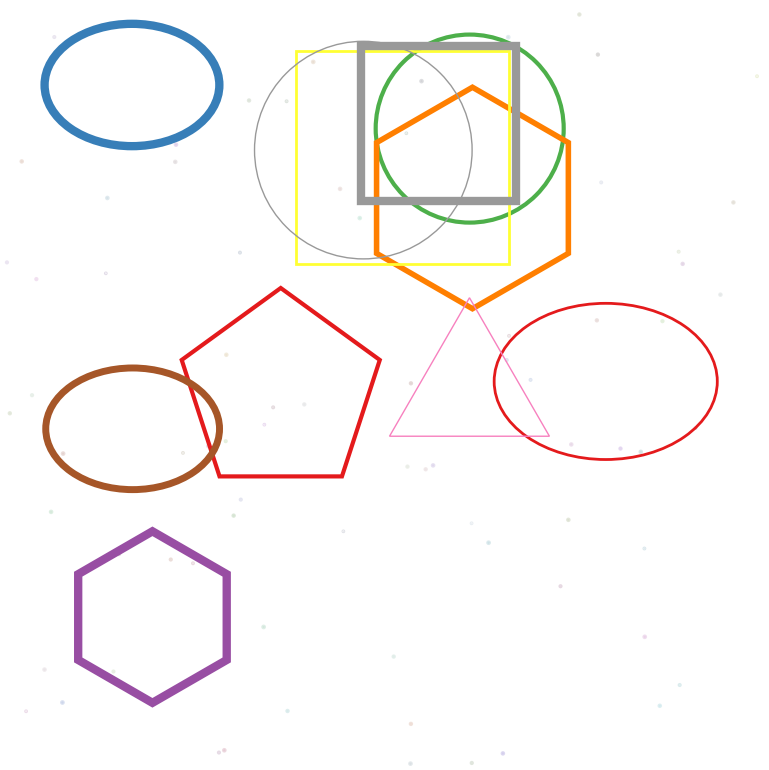[{"shape": "pentagon", "thickness": 1.5, "radius": 0.68, "center": [0.365, 0.491]}, {"shape": "oval", "thickness": 1, "radius": 0.72, "center": [0.787, 0.505]}, {"shape": "oval", "thickness": 3, "radius": 0.57, "center": [0.171, 0.89]}, {"shape": "circle", "thickness": 1.5, "radius": 0.61, "center": [0.61, 0.833]}, {"shape": "hexagon", "thickness": 3, "radius": 0.56, "center": [0.198, 0.199]}, {"shape": "hexagon", "thickness": 2, "radius": 0.72, "center": [0.614, 0.743]}, {"shape": "square", "thickness": 1, "radius": 0.69, "center": [0.523, 0.796]}, {"shape": "oval", "thickness": 2.5, "radius": 0.56, "center": [0.172, 0.443]}, {"shape": "triangle", "thickness": 0.5, "radius": 0.6, "center": [0.61, 0.493]}, {"shape": "circle", "thickness": 0.5, "radius": 0.71, "center": [0.472, 0.805]}, {"shape": "square", "thickness": 3, "radius": 0.5, "center": [0.57, 0.84]}]